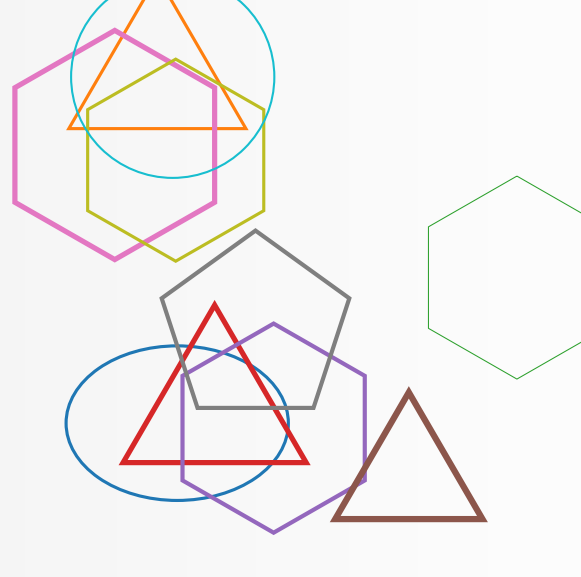[{"shape": "oval", "thickness": 1.5, "radius": 0.96, "center": [0.305, 0.266]}, {"shape": "triangle", "thickness": 1.5, "radius": 0.88, "center": [0.271, 0.864]}, {"shape": "hexagon", "thickness": 0.5, "radius": 0.88, "center": [0.889, 0.518]}, {"shape": "triangle", "thickness": 2.5, "radius": 0.91, "center": [0.369, 0.289]}, {"shape": "hexagon", "thickness": 2, "radius": 0.91, "center": [0.471, 0.258]}, {"shape": "triangle", "thickness": 3, "radius": 0.73, "center": [0.703, 0.173]}, {"shape": "hexagon", "thickness": 2.5, "radius": 0.99, "center": [0.197, 0.748]}, {"shape": "pentagon", "thickness": 2, "radius": 0.85, "center": [0.44, 0.43]}, {"shape": "hexagon", "thickness": 1.5, "radius": 0.87, "center": [0.302, 0.722]}, {"shape": "circle", "thickness": 1, "radius": 0.87, "center": [0.297, 0.866]}]